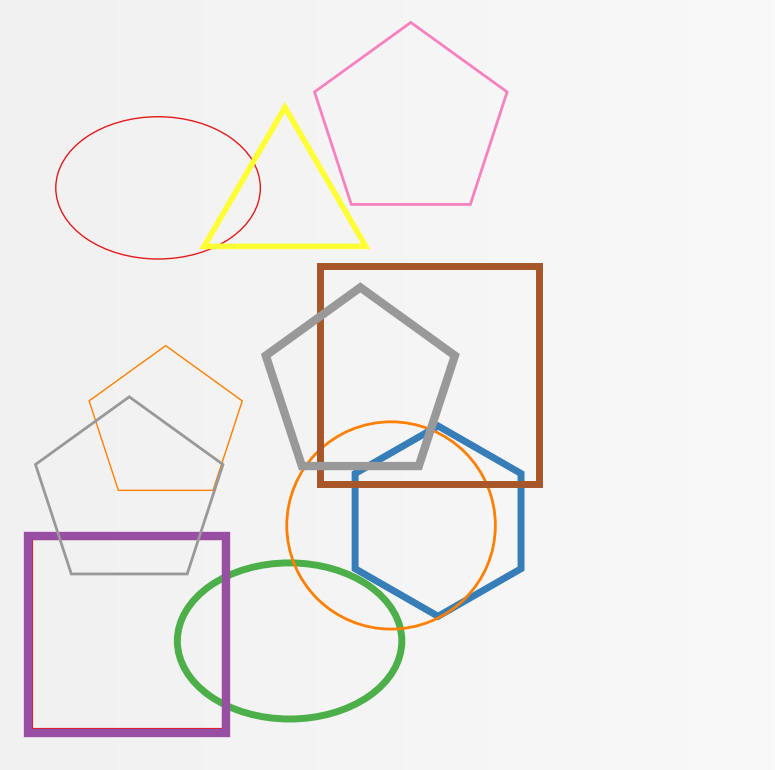[{"shape": "square", "thickness": 1.5, "radius": 0.62, "center": [0.164, 0.177]}, {"shape": "oval", "thickness": 0.5, "radius": 0.66, "center": [0.204, 0.756]}, {"shape": "hexagon", "thickness": 2.5, "radius": 0.62, "center": [0.565, 0.323]}, {"shape": "oval", "thickness": 2.5, "radius": 0.72, "center": [0.374, 0.168]}, {"shape": "square", "thickness": 3, "radius": 0.64, "center": [0.164, 0.176]}, {"shape": "pentagon", "thickness": 0.5, "radius": 0.52, "center": [0.214, 0.447]}, {"shape": "circle", "thickness": 1, "radius": 0.67, "center": [0.505, 0.318]}, {"shape": "triangle", "thickness": 2, "radius": 0.6, "center": [0.368, 0.74]}, {"shape": "square", "thickness": 2.5, "radius": 0.71, "center": [0.554, 0.513]}, {"shape": "pentagon", "thickness": 1, "radius": 0.65, "center": [0.53, 0.84]}, {"shape": "pentagon", "thickness": 3, "radius": 0.64, "center": [0.465, 0.499]}, {"shape": "pentagon", "thickness": 1, "radius": 0.64, "center": [0.167, 0.357]}]